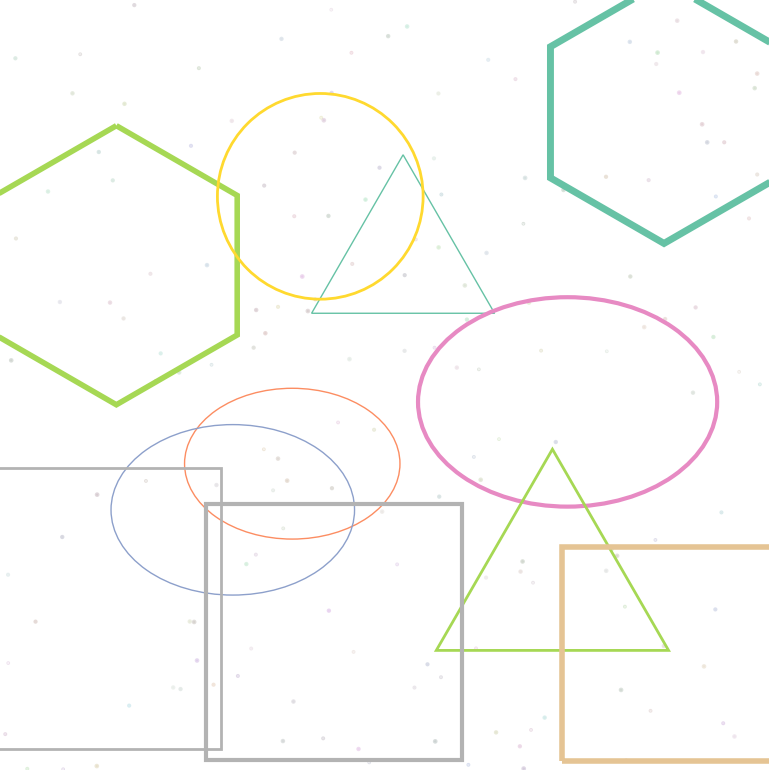[{"shape": "hexagon", "thickness": 2.5, "radius": 0.85, "center": [0.862, 0.854]}, {"shape": "triangle", "thickness": 0.5, "radius": 0.69, "center": [0.523, 0.662]}, {"shape": "oval", "thickness": 0.5, "radius": 0.7, "center": [0.38, 0.398]}, {"shape": "oval", "thickness": 0.5, "radius": 0.79, "center": [0.302, 0.338]}, {"shape": "oval", "thickness": 1.5, "radius": 0.97, "center": [0.737, 0.478]}, {"shape": "triangle", "thickness": 1, "radius": 0.87, "center": [0.717, 0.242]}, {"shape": "hexagon", "thickness": 2, "radius": 0.91, "center": [0.151, 0.656]}, {"shape": "circle", "thickness": 1, "radius": 0.67, "center": [0.416, 0.745]}, {"shape": "square", "thickness": 2, "radius": 0.69, "center": [0.869, 0.151]}, {"shape": "square", "thickness": 1.5, "radius": 0.83, "center": [0.434, 0.179]}, {"shape": "square", "thickness": 1, "radius": 0.91, "center": [0.104, 0.21]}]